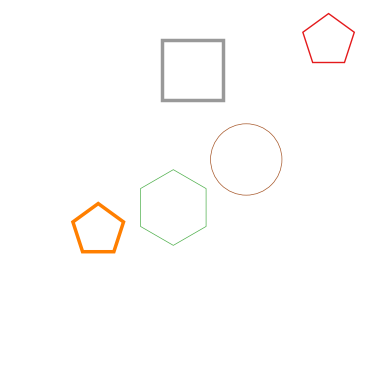[{"shape": "pentagon", "thickness": 1, "radius": 0.35, "center": [0.853, 0.894]}, {"shape": "hexagon", "thickness": 0.5, "radius": 0.49, "center": [0.45, 0.461]}, {"shape": "pentagon", "thickness": 2.5, "radius": 0.35, "center": [0.255, 0.402]}, {"shape": "circle", "thickness": 0.5, "radius": 0.46, "center": [0.64, 0.586]}, {"shape": "square", "thickness": 2.5, "radius": 0.39, "center": [0.5, 0.819]}]